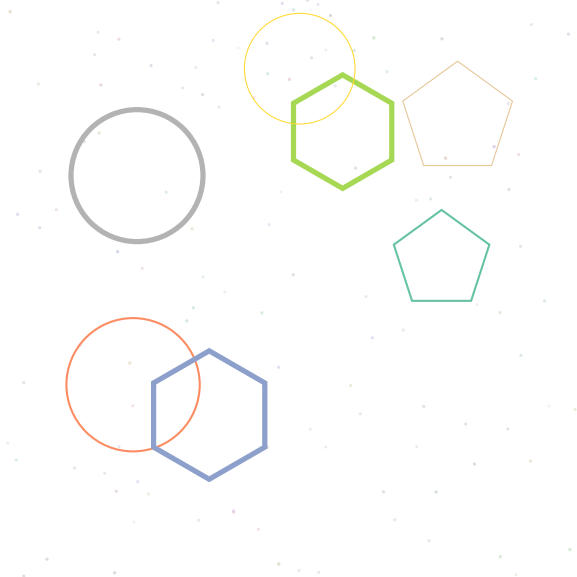[{"shape": "pentagon", "thickness": 1, "radius": 0.44, "center": [0.765, 0.549]}, {"shape": "circle", "thickness": 1, "radius": 0.58, "center": [0.23, 0.333]}, {"shape": "hexagon", "thickness": 2.5, "radius": 0.56, "center": [0.362, 0.28]}, {"shape": "hexagon", "thickness": 2.5, "radius": 0.49, "center": [0.593, 0.771]}, {"shape": "circle", "thickness": 0.5, "radius": 0.48, "center": [0.519, 0.88]}, {"shape": "pentagon", "thickness": 0.5, "radius": 0.5, "center": [0.792, 0.793]}, {"shape": "circle", "thickness": 2.5, "radius": 0.57, "center": [0.237, 0.695]}]